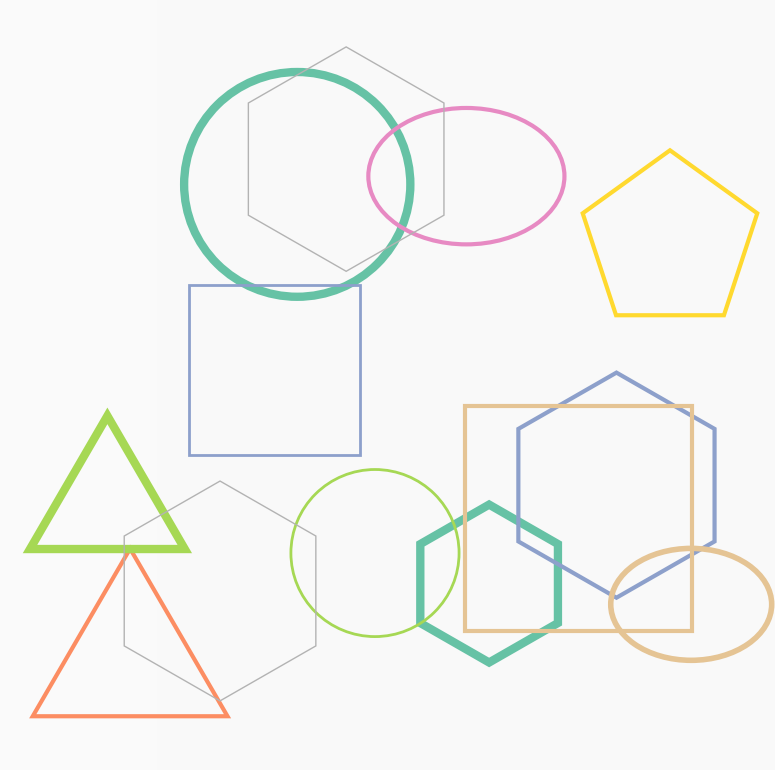[{"shape": "circle", "thickness": 3, "radius": 0.73, "center": [0.384, 0.761]}, {"shape": "hexagon", "thickness": 3, "radius": 0.51, "center": [0.631, 0.242]}, {"shape": "triangle", "thickness": 1.5, "radius": 0.73, "center": [0.168, 0.142]}, {"shape": "hexagon", "thickness": 1.5, "radius": 0.73, "center": [0.795, 0.37]}, {"shape": "square", "thickness": 1, "radius": 0.55, "center": [0.354, 0.52]}, {"shape": "oval", "thickness": 1.5, "radius": 0.63, "center": [0.602, 0.771]}, {"shape": "triangle", "thickness": 3, "radius": 0.58, "center": [0.139, 0.345]}, {"shape": "circle", "thickness": 1, "radius": 0.54, "center": [0.484, 0.282]}, {"shape": "pentagon", "thickness": 1.5, "radius": 0.59, "center": [0.864, 0.686]}, {"shape": "oval", "thickness": 2, "radius": 0.52, "center": [0.892, 0.215]}, {"shape": "square", "thickness": 1.5, "radius": 0.73, "center": [0.746, 0.326]}, {"shape": "hexagon", "thickness": 0.5, "radius": 0.73, "center": [0.447, 0.793]}, {"shape": "hexagon", "thickness": 0.5, "radius": 0.71, "center": [0.284, 0.233]}]